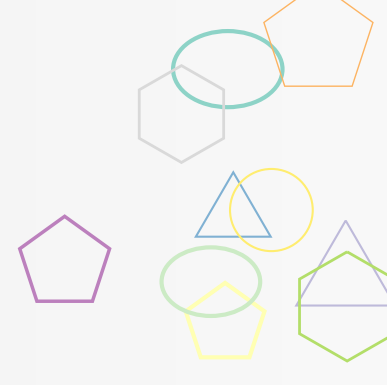[{"shape": "oval", "thickness": 3, "radius": 0.71, "center": [0.588, 0.82]}, {"shape": "pentagon", "thickness": 3, "radius": 0.53, "center": [0.581, 0.158]}, {"shape": "triangle", "thickness": 1.5, "radius": 0.74, "center": [0.892, 0.28]}, {"shape": "triangle", "thickness": 1.5, "radius": 0.56, "center": [0.602, 0.441]}, {"shape": "pentagon", "thickness": 1, "radius": 0.74, "center": [0.822, 0.896]}, {"shape": "hexagon", "thickness": 2, "radius": 0.71, "center": [0.896, 0.204]}, {"shape": "hexagon", "thickness": 2, "radius": 0.63, "center": [0.468, 0.704]}, {"shape": "pentagon", "thickness": 2.5, "radius": 0.61, "center": [0.167, 0.316]}, {"shape": "oval", "thickness": 3, "radius": 0.64, "center": [0.544, 0.268]}, {"shape": "circle", "thickness": 1.5, "radius": 0.53, "center": [0.7, 0.454]}]